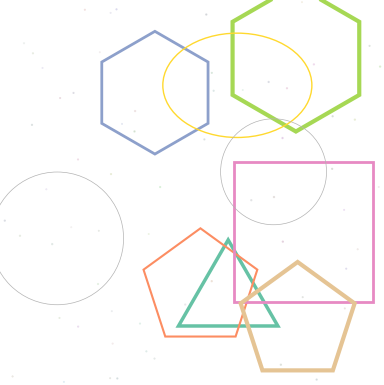[{"shape": "triangle", "thickness": 2.5, "radius": 0.75, "center": [0.593, 0.228]}, {"shape": "pentagon", "thickness": 1.5, "radius": 0.78, "center": [0.521, 0.252]}, {"shape": "hexagon", "thickness": 2, "radius": 0.8, "center": [0.402, 0.759]}, {"shape": "square", "thickness": 2, "radius": 0.91, "center": [0.788, 0.397]}, {"shape": "hexagon", "thickness": 3, "radius": 0.95, "center": [0.769, 0.848]}, {"shape": "oval", "thickness": 1, "radius": 0.97, "center": [0.616, 0.778]}, {"shape": "pentagon", "thickness": 3, "radius": 0.78, "center": [0.773, 0.164]}, {"shape": "circle", "thickness": 0.5, "radius": 0.69, "center": [0.711, 0.554]}, {"shape": "circle", "thickness": 0.5, "radius": 0.86, "center": [0.149, 0.381]}]